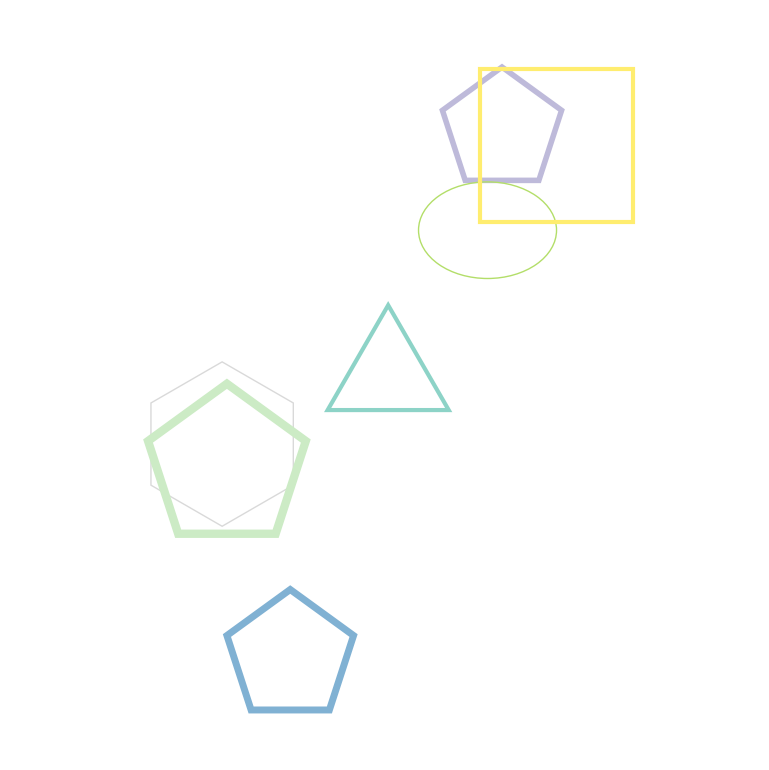[{"shape": "triangle", "thickness": 1.5, "radius": 0.45, "center": [0.504, 0.513]}, {"shape": "pentagon", "thickness": 2, "radius": 0.41, "center": [0.652, 0.832]}, {"shape": "pentagon", "thickness": 2.5, "radius": 0.43, "center": [0.377, 0.148]}, {"shape": "oval", "thickness": 0.5, "radius": 0.45, "center": [0.633, 0.701]}, {"shape": "hexagon", "thickness": 0.5, "radius": 0.53, "center": [0.288, 0.423]}, {"shape": "pentagon", "thickness": 3, "radius": 0.54, "center": [0.295, 0.394]}, {"shape": "square", "thickness": 1.5, "radius": 0.5, "center": [0.723, 0.811]}]